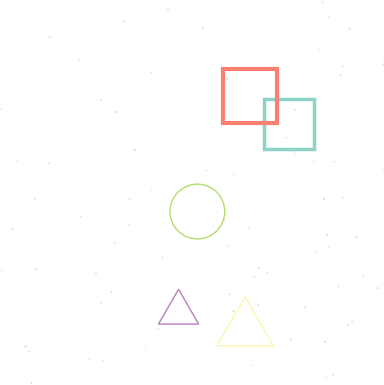[{"shape": "square", "thickness": 2.5, "radius": 0.33, "center": [0.75, 0.678]}, {"shape": "square", "thickness": 3, "radius": 0.35, "center": [0.648, 0.75]}, {"shape": "circle", "thickness": 1, "radius": 0.36, "center": [0.513, 0.451]}, {"shape": "triangle", "thickness": 1, "radius": 0.3, "center": [0.464, 0.188]}, {"shape": "triangle", "thickness": 0.5, "radius": 0.42, "center": [0.637, 0.144]}]